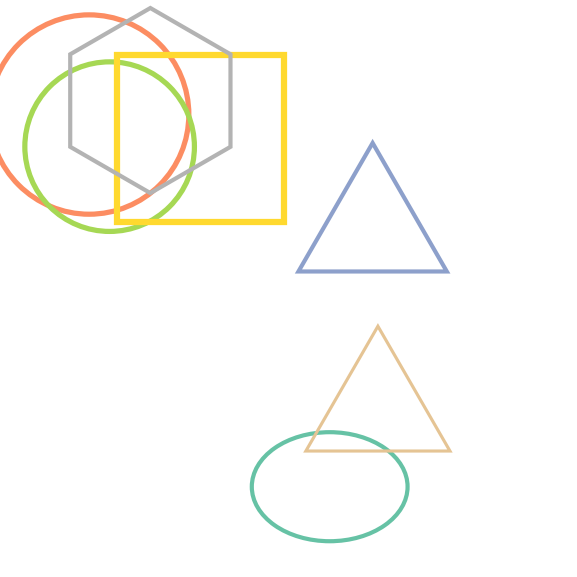[{"shape": "oval", "thickness": 2, "radius": 0.67, "center": [0.571, 0.156]}, {"shape": "circle", "thickness": 2.5, "radius": 0.86, "center": [0.154, 0.801]}, {"shape": "triangle", "thickness": 2, "radius": 0.74, "center": [0.645, 0.603]}, {"shape": "circle", "thickness": 2.5, "radius": 0.73, "center": [0.19, 0.745]}, {"shape": "square", "thickness": 3, "radius": 0.72, "center": [0.348, 0.76]}, {"shape": "triangle", "thickness": 1.5, "radius": 0.72, "center": [0.654, 0.29]}, {"shape": "hexagon", "thickness": 2, "radius": 0.8, "center": [0.26, 0.825]}]